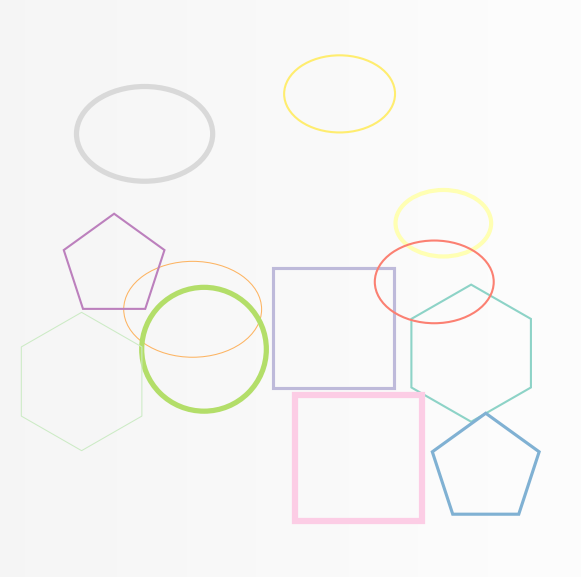[{"shape": "hexagon", "thickness": 1, "radius": 0.59, "center": [0.811, 0.388]}, {"shape": "oval", "thickness": 2, "radius": 0.41, "center": [0.763, 0.613]}, {"shape": "square", "thickness": 1.5, "radius": 0.52, "center": [0.574, 0.431]}, {"shape": "oval", "thickness": 1, "radius": 0.51, "center": [0.747, 0.511]}, {"shape": "pentagon", "thickness": 1.5, "radius": 0.48, "center": [0.836, 0.187]}, {"shape": "oval", "thickness": 0.5, "radius": 0.59, "center": [0.331, 0.464]}, {"shape": "circle", "thickness": 2.5, "radius": 0.54, "center": [0.351, 0.394]}, {"shape": "square", "thickness": 3, "radius": 0.55, "center": [0.617, 0.206]}, {"shape": "oval", "thickness": 2.5, "radius": 0.59, "center": [0.249, 0.767]}, {"shape": "pentagon", "thickness": 1, "radius": 0.46, "center": [0.196, 0.538]}, {"shape": "hexagon", "thickness": 0.5, "radius": 0.6, "center": [0.14, 0.339]}, {"shape": "oval", "thickness": 1, "radius": 0.48, "center": [0.584, 0.837]}]